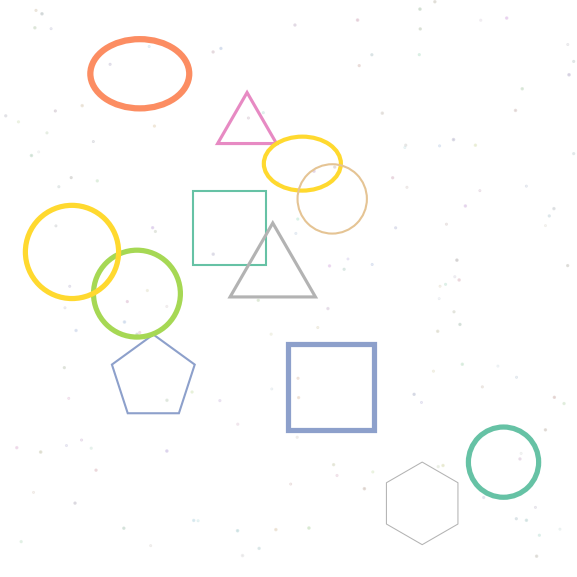[{"shape": "circle", "thickness": 2.5, "radius": 0.3, "center": [0.872, 0.199]}, {"shape": "square", "thickness": 1, "radius": 0.32, "center": [0.397, 0.605]}, {"shape": "oval", "thickness": 3, "radius": 0.43, "center": [0.242, 0.871]}, {"shape": "pentagon", "thickness": 1, "radius": 0.38, "center": [0.265, 0.345]}, {"shape": "square", "thickness": 2.5, "radius": 0.37, "center": [0.573, 0.328]}, {"shape": "triangle", "thickness": 1.5, "radius": 0.29, "center": [0.428, 0.78]}, {"shape": "circle", "thickness": 2.5, "radius": 0.38, "center": [0.237, 0.491]}, {"shape": "circle", "thickness": 2.5, "radius": 0.4, "center": [0.125, 0.563]}, {"shape": "oval", "thickness": 2, "radius": 0.33, "center": [0.524, 0.716]}, {"shape": "circle", "thickness": 1, "radius": 0.3, "center": [0.575, 0.655]}, {"shape": "triangle", "thickness": 1.5, "radius": 0.43, "center": [0.472, 0.528]}, {"shape": "hexagon", "thickness": 0.5, "radius": 0.36, "center": [0.731, 0.127]}]